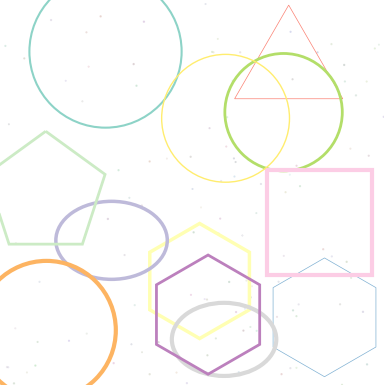[{"shape": "circle", "thickness": 1.5, "radius": 0.99, "center": [0.274, 0.866]}, {"shape": "hexagon", "thickness": 2.5, "radius": 0.75, "center": [0.518, 0.27]}, {"shape": "oval", "thickness": 2.5, "radius": 0.72, "center": [0.29, 0.376]}, {"shape": "triangle", "thickness": 0.5, "radius": 0.81, "center": [0.75, 0.825]}, {"shape": "hexagon", "thickness": 0.5, "radius": 0.77, "center": [0.843, 0.176]}, {"shape": "circle", "thickness": 3, "radius": 0.9, "center": [0.121, 0.142]}, {"shape": "circle", "thickness": 2, "radius": 0.76, "center": [0.737, 0.709]}, {"shape": "square", "thickness": 3, "radius": 0.68, "center": [0.83, 0.422]}, {"shape": "oval", "thickness": 3, "radius": 0.68, "center": [0.582, 0.118]}, {"shape": "hexagon", "thickness": 2, "radius": 0.77, "center": [0.54, 0.183]}, {"shape": "pentagon", "thickness": 2, "radius": 0.81, "center": [0.119, 0.497]}, {"shape": "circle", "thickness": 1, "radius": 0.83, "center": [0.586, 0.693]}]